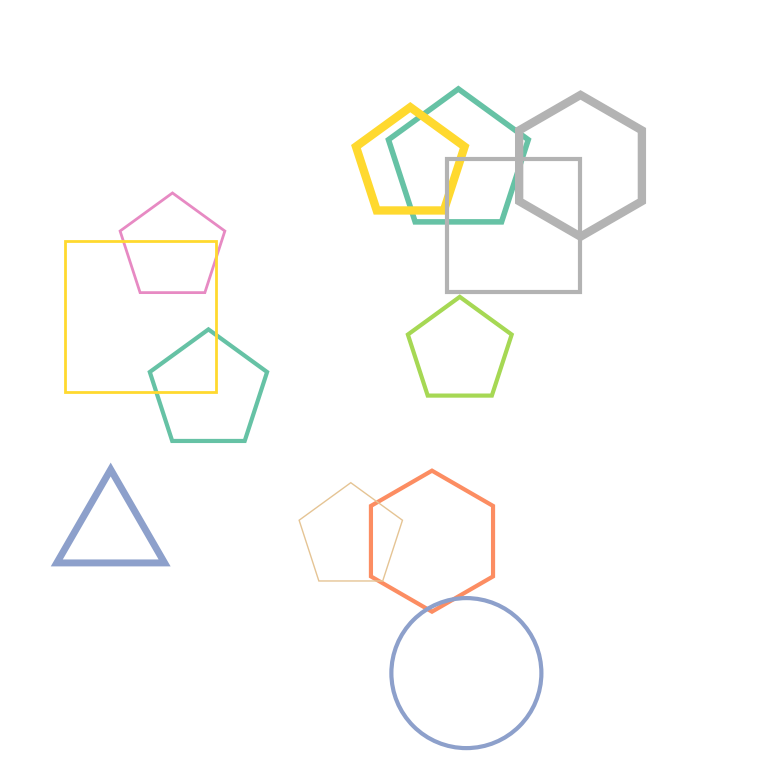[{"shape": "pentagon", "thickness": 1.5, "radius": 0.4, "center": [0.271, 0.492]}, {"shape": "pentagon", "thickness": 2, "radius": 0.48, "center": [0.595, 0.789]}, {"shape": "hexagon", "thickness": 1.5, "radius": 0.46, "center": [0.561, 0.297]}, {"shape": "circle", "thickness": 1.5, "radius": 0.49, "center": [0.606, 0.126]}, {"shape": "triangle", "thickness": 2.5, "radius": 0.4, "center": [0.144, 0.309]}, {"shape": "pentagon", "thickness": 1, "radius": 0.36, "center": [0.224, 0.678]}, {"shape": "pentagon", "thickness": 1.5, "radius": 0.35, "center": [0.597, 0.544]}, {"shape": "pentagon", "thickness": 3, "radius": 0.37, "center": [0.533, 0.787]}, {"shape": "square", "thickness": 1, "radius": 0.49, "center": [0.182, 0.589]}, {"shape": "pentagon", "thickness": 0.5, "radius": 0.35, "center": [0.456, 0.303]}, {"shape": "square", "thickness": 1.5, "radius": 0.43, "center": [0.667, 0.707]}, {"shape": "hexagon", "thickness": 3, "radius": 0.46, "center": [0.754, 0.785]}]